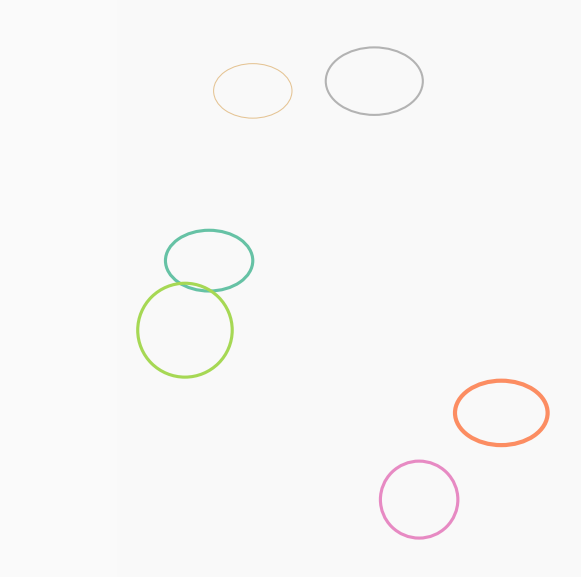[{"shape": "oval", "thickness": 1.5, "radius": 0.38, "center": [0.36, 0.548]}, {"shape": "oval", "thickness": 2, "radius": 0.4, "center": [0.862, 0.284]}, {"shape": "circle", "thickness": 1.5, "radius": 0.33, "center": [0.721, 0.134]}, {"shape": "circle", "thickness": 1.5, "radius": 0.41, "center": [0.318, 0.427]}, {"shape": "oval", "thickness": 0.5, "radius": 0.34, "center": [0.435, 0.842]}, {"shape": "oval", "thickness": 1, "radius": 0.42, "center": [0.644, 0.859]}]